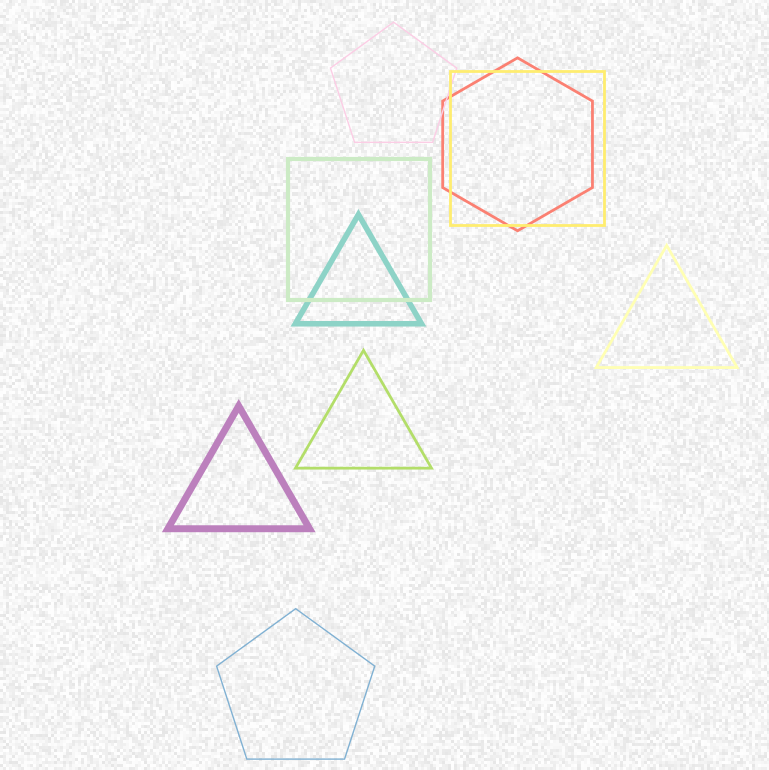[{"shape": "triangle", "thickness": 2, "radius": 0.47, "center": [0.466, 0.627]}, {"shape": "triangle", "thickness": 1, "radius": 0.53, "center": [0.866, 0.576]}, {"shape": "hexagon", "thickness": 1, "radius": 0.56, "center": [0.672, 0.813]}, {"shape": "pentagon", "thickness": 0.5, "radius": 0.54, "center": [0.384, 0.102]}, {"shape": "triangle", "thickness": 1, "radius": 0.51, "center": [0.472, 0.443]}, {"shape": "pentagon", "thickness": 0.5, "radius": 0.43, "center": [0.511, 0.885]}, {"shape": "triangle", "thickness": 2.5, "radius": 0.53, "center": [0.31, 0.366]}, {"shape": "square", "thickness": 1.5, "radius": 0.46, "center": [0.466, 0.702]}, {"shape": "square", "thickness": 1, "radius": 0.5, "center": [0.684, 0.808]}]